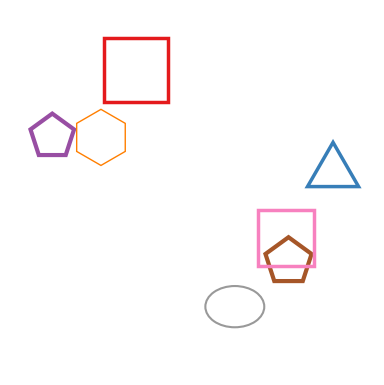[{"shape": "square", "thickness": 2.5, "radius": 0.41, "center": [0.353, 0.819]}, {"shape": "triangle", "thickness": 2.5, "radius": 0.38, "center": [0.865, 0.554]}, {"shape": "pentagon", "thickness": 3, "radius": 0.3, "center": [0.136, 0.645]}, {"shape": "hexagon", "thickness": 1, "radius": 0.36, "center": [0.262, 0.643]}, {"shape": "pentagon", "thickness": 3, "radius": 0.31, "center": [0.749, 0.321]}, {"shape": "square", "thickness": 2.5, "radius": 0.36, "center": [0.743, 0.381]}, {"shape": "oval", "thickness": 1.5, "radius": 0.38, "center": [0.61, 0.203]}]